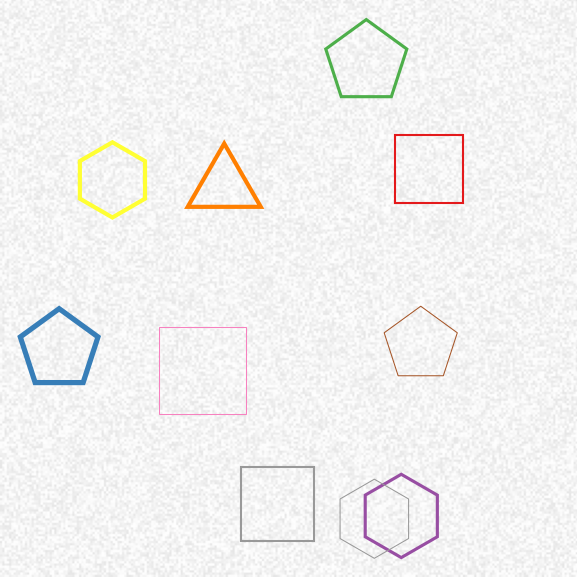[{"shape": "square", "thickness": 1, "radius": 0.29, "center": [0.743, 0.707]}, {"shape": "pentagon", "thickness": 2.5, "radius": 0.35, "center": [0.102, 0.394]}, {"shape": "pentagon", "thickness": 1.5, "radius": 0.37, "center": [0.634, 0.891]}, {"shape": "hexagon", "thickness": 1.5, "radius": 0.36, "center": [0.695, 0.106]}, {"shape": "triangle", "thickness": 2, "radius": 0.37, "center": [0.388, 0.677]}, {"shape": "hexagon", "thickness": 2, "radius": 0.33, "center": [0.195, 0.688]}, {"shape": "pentagon", "thickness": 0.5, "radius": 0.33, "center": [0.729, 0.402]}, {"shape": "square", "thickness": 0.5, "radius": 0.38, "center": [0.351, 0.357]}, {"shape": "square", "thickness": 1, "radius": 0.32, "center": [0.481, 0.127]}, {"shape": "hexagon", "thickness": 0.5, "radius": 0.34, "center": [0.648, 0.101]}]